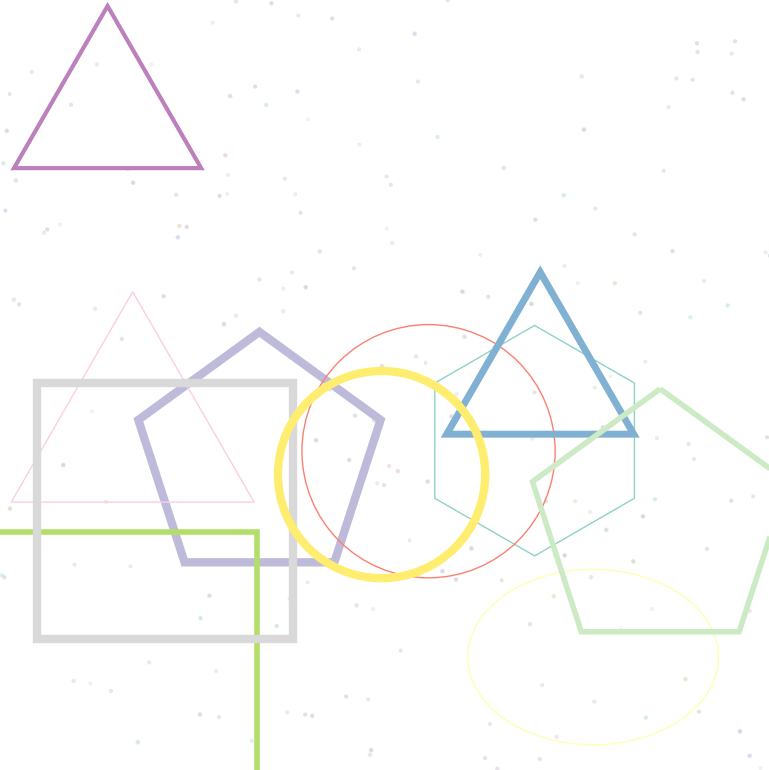[{"shape": "hexagon", "thickness": 0.5, "radius": 0.75, "center": [0.694, 0.428]}, {"shape": "oval", "thickness": 0.5, "radius": 0.81, "center": [0.77, 0.147]}, {"shape": "pentagon", "thickness": 3, "radius": 0.83, "center": [0.337, 0.404]}, {"shape": "circle", "thickness": 0.5, "radius": 0.82, "center": [0.557, 0.414]}, {"shape": "triangle", "thickness": 2.5, "radius": 0.7, "center": [0.702, 0.506]}, {"shape": "square", "thickness": 2, "radius": 0.97, "center": [0.14, 0.115]}, {"shape": "triangle", "thickness": 0.5, "radius": 0.91, "center": [0.172, 0.439]}, {"shape": "square", "thickness": 3, "radius": 0.83, "center": [0.214, 0.337]}, {"shape": "triangle", "thickness": 1.5, "radius": 0.7, "center": [0.14, 0.852]}, {"shape": "pentagon", "thickness": 2, "radius": 0.87, "center": [0.857, 0.321]}, {"shape": "circle", "thickness": 3, "radius": 0.67, "center": [0.496, 0.384]}]